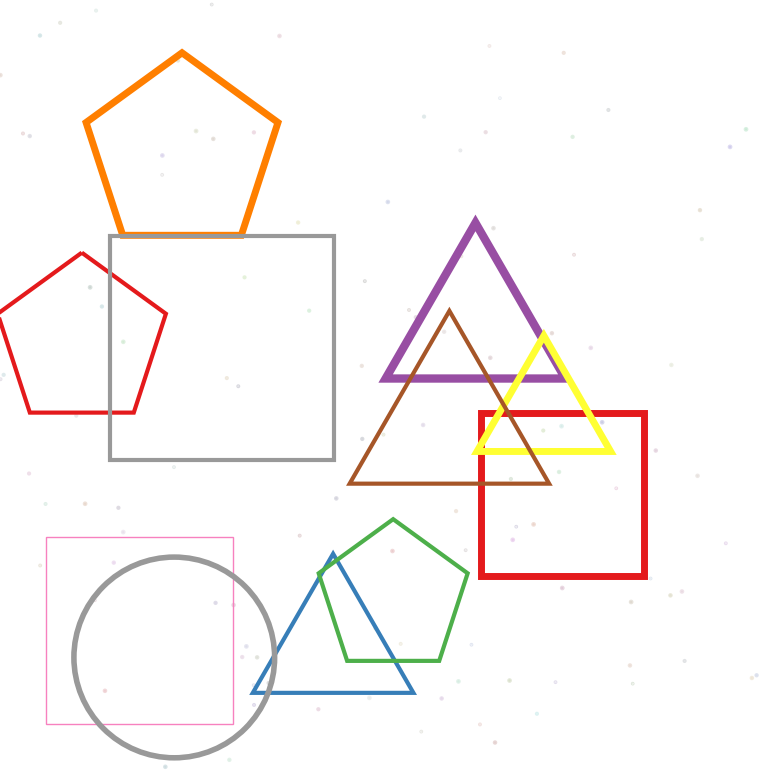[{"shape": "square", "thickness": 2.5, "radius": 0.53, "center": [0.73, 0.358]}, {"shape": "pentagon", "thickness": 1.5, "radius": 0.57, "center": [0.106, 0.557]}, {"shape": "triangle", "thickness": 1.5, "radius": 0.6, "center": [0.433, 0.16]}, {"shape": "pentagon", "thickness": 1.5, "radius": 0.51, "center": [0.511, 0.224]}, {"shape": "triangle", "thickness": 3, "radius": 0.67, "center": [0.617, 0.576]}, {"shape": "pentagon", "thickness": 2.5, "radius": 0.66, "center": [0.236, 0.8]}, {"shape": "triangle", "thickness": 2.5, "radius": 0.5, "center": [0.706, 0.464]}, {"shape": "triangle", "thickness": 1.5, "radius": 0.75, "center": [0.584, 0.447]}, {"shape": "square", "thickness": 0.5, "radius": 0.61, "center": [0.181, 0.181]}, {"shape": "circle", "thickness": 2, "radius": 0.65, "center": [0.226, 0.146]}, {"shape": "square", "thickness": 1.5, "radius": 0.73, "center": [0.288, 0.548]}]